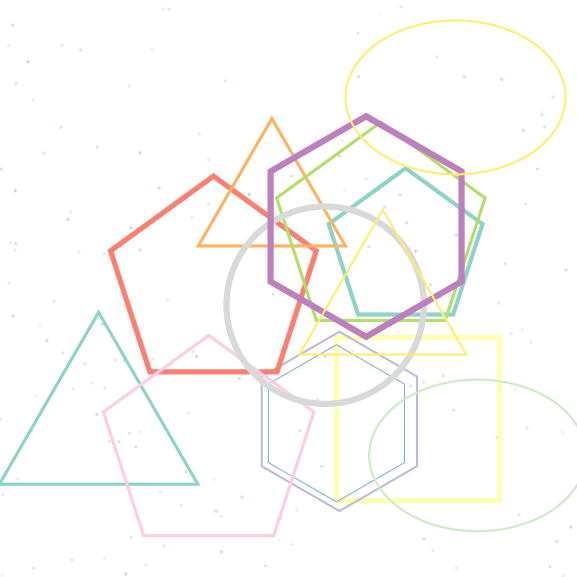[{"shape": "pentagon", "thickness": 2, "radius": 0.7, "center": [0.702, 0.568]}, {"shape": "triangle", "thickness": 1.5, "radius": 0.99, "center": [0.171, 0.26]}, {"shape": "square", "thickness": 2.5, "radius": 0.71, "center": [0.724, 0.274]}, {"shape": "hexagon", "thickness": 1, "radius": 0.78, "center": [0.588, 0.269]}, {"shape": "pentagon", "thickness": 2.5, "radius": 0.94, "center": [0.37, 0.507]}, {"shape": "hexagon", "thickness": 0.5, "radius": 0.68, "center": [0.583, 0.266]}, {"shape": "triangle", "thickness": 1.5, "radius": 0.74, "center": [0.471, 0.647]}, {"shape": "pentagon", "thickness": 1.5, "radius": 0.95, "center": [0.659, 0.598]}, {"shape": "pentagon", "thickness": 1.5, "radius": 0.96, "center": [0.361, 0.227]}, {"shape": "circle", "thickness": 3, "radius": 0.85, "center": [0.563, 0.471]}, {"shape": "hexagon", "thickness": 3, "radius": 0.95, "center": [0.634, 0.607]}, {"shape": "oval", "thickness": 1, "radius": 0.94, "center": [0.827, 0.211]}, {"shape": "oval", "thickness": 1, "radius": 0.95, "center": [0.789, 0.831]}, {"shape": "triangle", "thickness": 1, "radius": 0.83, "center": [0.663, 0.469]}]